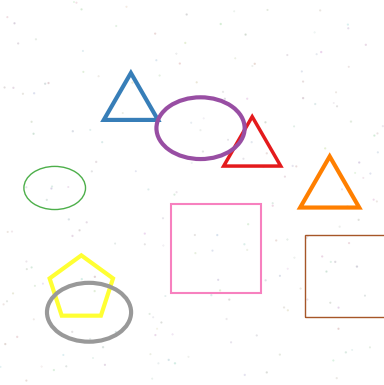[{"shape": "triangle", "thickness": 2.5, "radius": 0.43, "center": [0.655, 0.611]}, {"shape": "triangle", "thickness": 3, "radius": 0.41, "center": [0.34, 0.729]}, {"shape": "oval", "thickness": 1, "radius": 0.4, "center": [0.142, 0.512]}, {"shape": "oval", "thickness": 3, "radius": 0.57, "center": [0.521, 0.667]}, {"shape": "triangle", "thickness": 3, "radius": 0.44, "center": [0.856, 0.505]}, {"shape": "pentagon", "thickness": 3, "radius": 0.43, "center": [0.211, 0.25]}, {"shape": "square", "thickness": 1, "radius": 0.53, "center": [0.899, 0.283]}, {"shape": "square", "thickness": 1.5, "radius": 0.58, "center": [0.562, 0.355]}, {"shape": "oval", "thickness": 3, "radius": 0.55, "center": [0.231, 0.189]}]